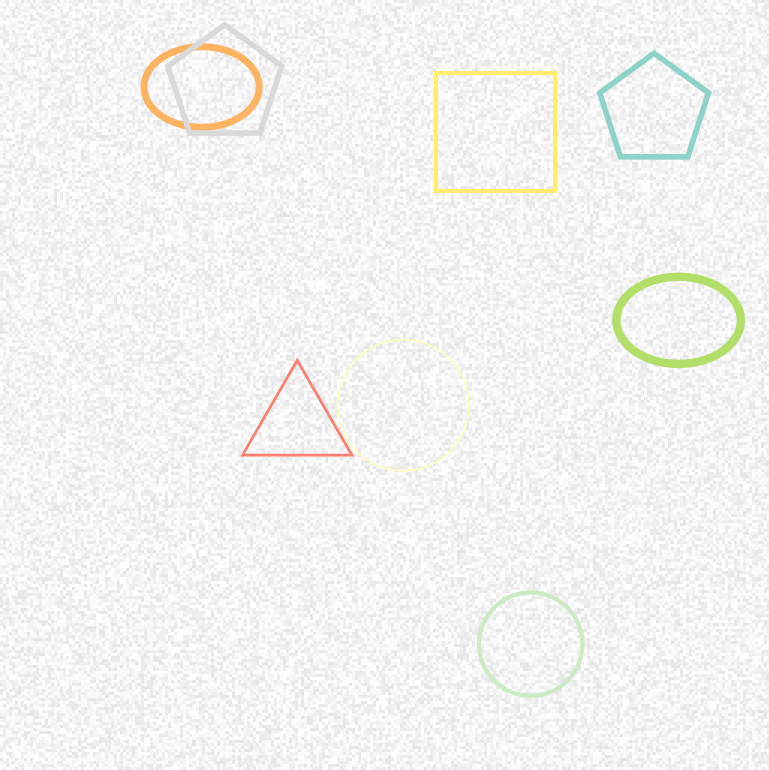[{"shape": "pentagon", "thickness": 2, "radius": 0.37, "center": [0.849, 0.856]}, {"shape": "circle", "thickness": 0.5, "radius": 0.43, "center": [0.524, 0.474]}, {"shape": "triangle", "thickness": 1, "radius": 0.41, "center": [0.386, 0.45]}, {"shape": "oval", "thickness": 2.5, "radius": 0.37, "center": [0.262, 0.887]}, {"shape": "oval", "thickness": 3, "radius": 0.4, "center": [0.881, 0.584]}, {"shape": "pentagon", "thickness": 2, "radius": 0.39, "center": [0.292, 0.89]}, {"shape": "circle", "thickness": 1.5, "radius": 0.34, "center": [0.689, 0.163]}, {"shape": "square", "thickness": 1.5, "radius": 0.38, "center": [0.643, 0.829]}]